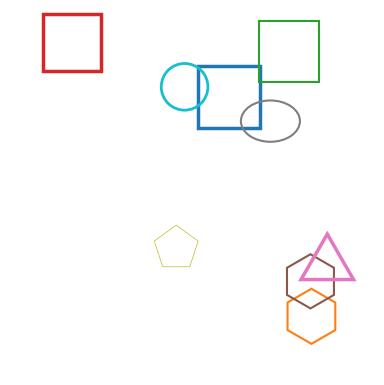[{"shape": "square", "thickness": 2.5, "radius": 0.4, "center": [0.595, 0.748]}, {"shape": "hexagon", "thickness": 1.5, "radius": 0.36, "center": [0.809, 0.178]}, {"shape": "square", "thickness": 1.5, "radius": 0.39, "center": [0.751, 0.866]}, {"shape": "square", "thickness": 2.5, "radius": 0.37, "center": [0.187, 0.89]}, {"shape": "hexagon", "thickness": 1.5, "radius": 0.35, "center": [0.806, 0.269]}, {"shape": "triangle", "thickness": 2.5, "radius": 0.39, "center": [0.85, 0.313]}, {"shape": "oval", "thickness": 1.5, "radius": 0.38, "center": [0.702, 0.685]}, {"shape": "pentagon", "thickness": 0.5, "radius": 0.3, "center": [0.458, 0.355]}, {"shape": "circle", "thickness": 2, "radius": 0.3, "center": [0.479, 0.774]}]